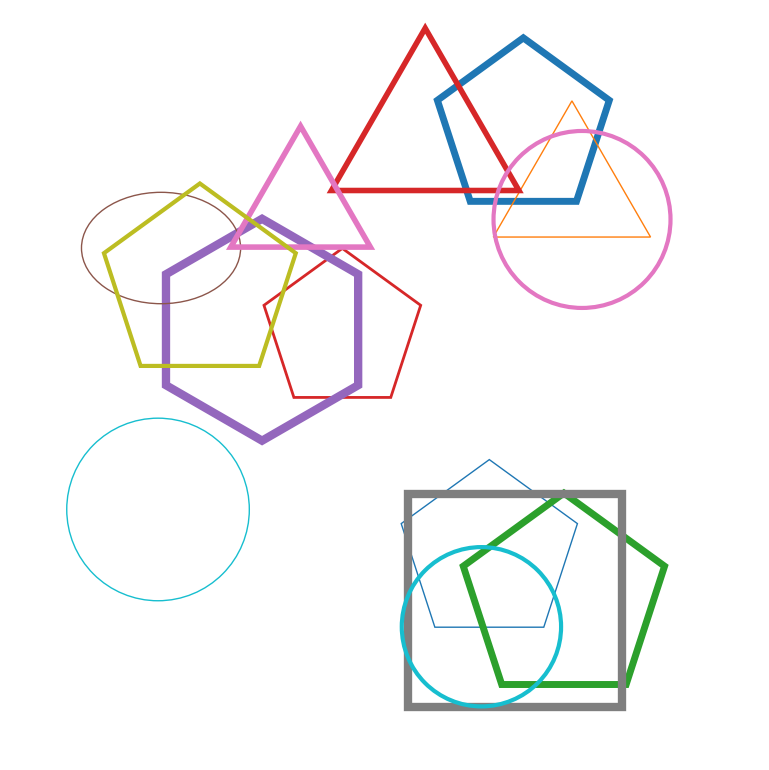[{"shape": "pentagon", "thickness": 0.5, "radius": 0.6, "center": [0.635, 0.283]}, {"shape": "pentagon", "thickness": 2.5, "radius": 0.59, "center": [0.68, 0.833]}, {"shape": "triangle", "thickness": 0.5, "radius": 0.59, "center": [0.743, 0.751]}, {"shape": "pentagon", "thickness": 2.5, "radius": 0.69, "center": [0.732, 0.222]}, {"shape": "pentagon", "thickness": 1, "radius": 0.54, "center": [0.445, 0.57]}, {"shape": "triangle", "thickness": 2, "radius": 0.7, "center": [0.552, 0.823]}, {"shape": "hexagon", "thickness": 3, "radius": 0.72, "center": [0.34, 0.572]}, {"shape": "oval", "thickness": 0.5, "radius": 0.52, "center": [0.209, 0.678]}, {"shape": "triangle", "thickness": 2, "radius": 0.52, "center": [0.39, 0.731]}, {"shape": "circle", "thickness": 1.5, "radius": 0.57, "center": [0.756, 0.715]}, {"shape": "square", "thickness": 3, "radius": 0.69, "center": [0.669, 0.22]}, {"shape": "pentagon", "thickness": 1.5, "radius": 0.65, "center": [0.26, 0.631]}, {"shape": "circle", "thickness": 1.5, "radius": 0.52, "center": [0.625, 0.186]}, {"shape": "circle", "thickness": 0.5, "radius": 0.59, "center": [0.205, 0.338]}]